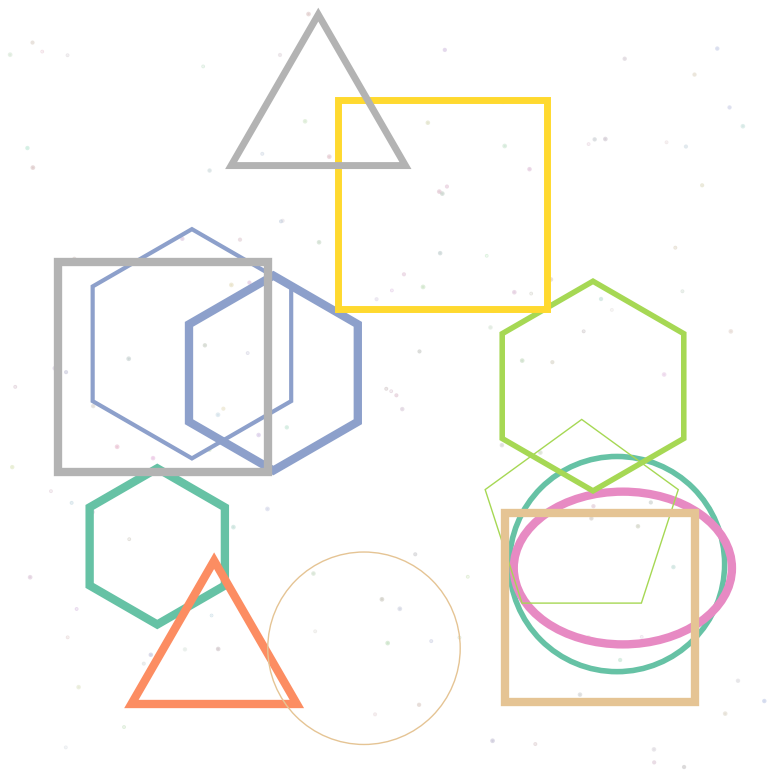[{"shape": "circle", "thickness": 2, "radius": 0.7, "center": [0.801, 0.267]}, {"shape": "hexagon", "thickness": 3, "radius": 0.51, "center": [0.204, 0.29]}, {"shape": "triangle", "thickness": 3, "radius": 0.62, "center": [0.278, 0.148]}, {"shape": "hexagon", "thickness": 3, "radius": 0.63, "center": [0.355, 0.516]}, {"shape": "hexagon", "thickness": 1.5, "radius": 0.74, "center": [0.249, 0.554]}, {"shape": "oval", "thickness": 3, "radius": 0.71, "center": [0.809, 0.262]}, {"shape": "pentagon", "thickness": 0.5, "radius": 0.66, "center": [0.755, 0.323]}, {"shape": "hexagon", "thickness": 2, "radius": 0.68, "center": [0.77, 0.499]}, {"shape": "square", "thickness": 2.5, "radius": 0.68, "center": [0.574, 0.735]}, {"shape": "circle", "thickness": 0.5, "radius": 0.62, "center": [0.473, 0.158]}, {"shape": "square", "thickness": 3, "radius": 0.62, "center": [0.779, 0.211]}, {"shape": "square", "thickness": 3, "radius": 0.68, "center": [0.212, 0.524]}, {"shape": "triangle", "thickness": 2.5, "radius": 0.65, "center": [0.413, 0.85]}]